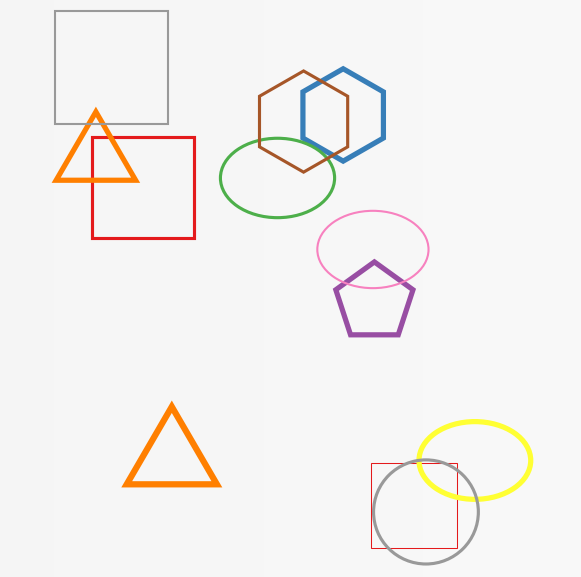[{"shape": "square", "thickness": 0.5, "radius": 0.37, "center": [0.712, 0.124]}, {"shape": "square", "thickness": 1.5, "radius": 0.44, "center": [0.246, 0.675]}, {"shape": "hexagon", "thickness": 2.5, "radius": 0.4, "center": [0.59, 0.8]}, {"shape": "oval", "thickness": 1.5, "radius": 0.49, "center": [0.477, 0.691]}, {"shape": "pentagon", "thickness": 2.5, "radius": 0.35, "center": [0.644, 0.476]}, {"shape": "triangle", "thickness": 3, "radius": 0.45, "center": [0.296, 0.205]}, {"shape": "triangle", "thickness": 2.5, "radius": 0.39, "center": [0.165, 0.727]}, {"shape": "oval", "thickness": 2.5, "radius": 0.48, "center": [0.817, 0.202]}, {"shape": "hexagon", "thickness": 1.5, "radius": 0.44, "center": [0.522, 0.789]}, {"shape": "oval", "thickness": 1, "radius": 0.48, "center": [0.642, 0.567]}, {"shape": "circle", "thickness": 1.5, "radius": 0.45, "center": [0.733, 0.113]}, {"shape": "square", "thickness": 1, "radius": 0.49, "center": [0.192, 0.883]}]